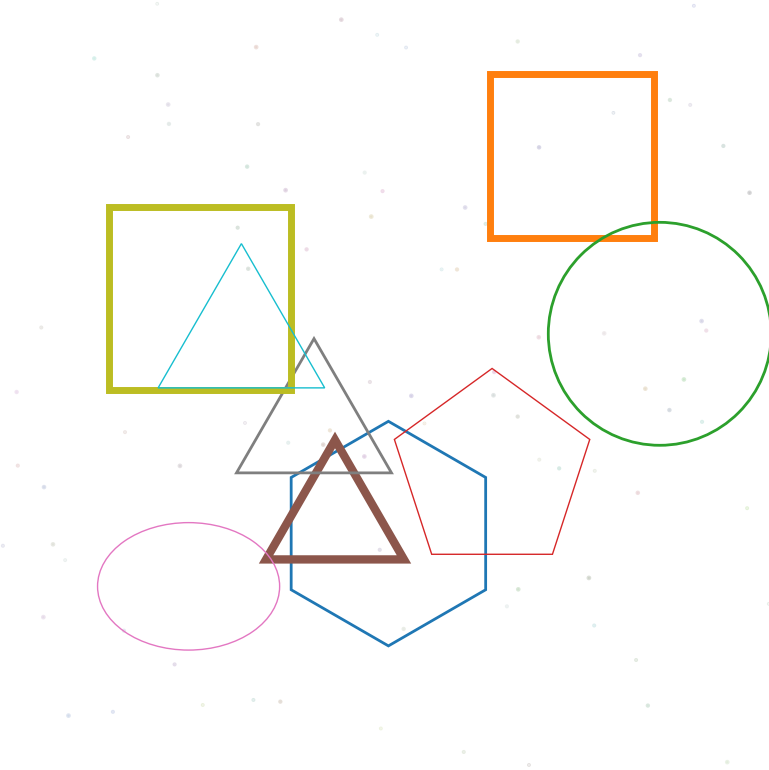[{"shape": "hexagon", "thickness": 1, "radius": 0.73, "center": [0.504, 0.307]}, {"shape": "square", "thickness": 2.5, "radius": 0.53, "center": [0.743, 0.797]}, {"shape": "circle", "thickness": 1, "radius": 0.72, "center": [0.857, 0.566]}, {"shape": "pentagon", "thickness": 0.5, "radius": 0.67, "center": [0.639, 0.388]}, {"shape": "triangle", "thickness": 3, "radius": 0.52, "center": [0.435, 0.325]}, {"shape": "oval", "thickness": 0.5, "radius": 0.59, "center": [0.245, 0.239]}, {"shape": "triangle", "thickness": 1, "radius": 0.58, "center": [0.408, 0.444]}, {"shape": "square", "thickness": 2.5, "radius": 0.59, "center": [0.259, 0.613]}, {"shape": "triangle", "thickness": 0.5, "radius": 0.62, "center": [0.314, 0.559]}]